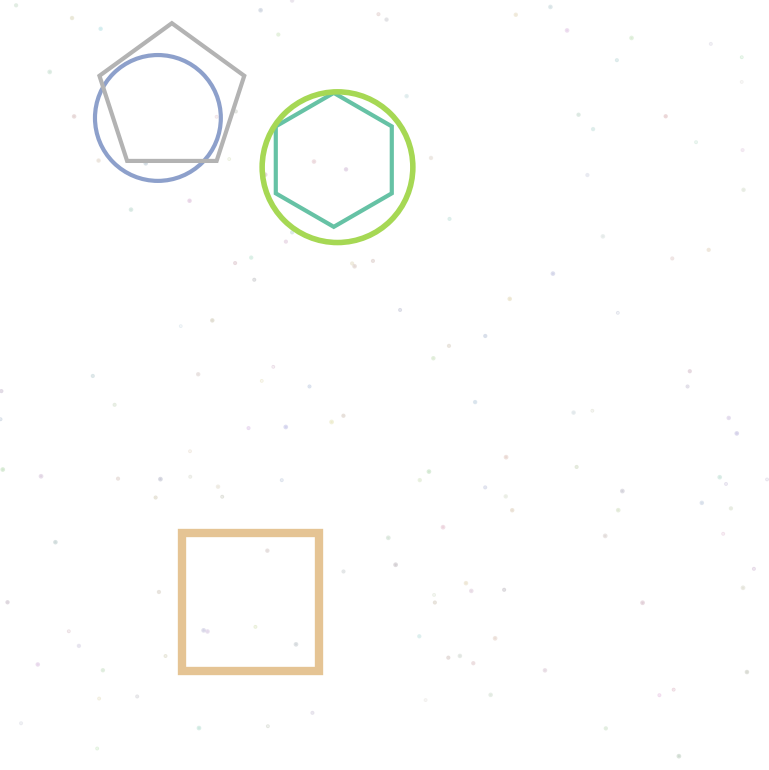[{"shape": "hexagon", "thickness": 1.5, "radius": 0.43, "center": [0.433, 0.792]}, {"shape": "circle", "thickness": 1.5, "radius": 0.41, "center": [0.205, 0.847]}, {"shape": "circle", "thickness": 2, "radius": 0.49, "center": [0.438, 0.783]}, {"shape": "square", "thickness": 3, "radius": 0.45, "center": [0.325, 0.218]}, {"shape": "pentagon", "thickness": 1.5, "radius": 0.49, "center": [0.223, 0.871]}]